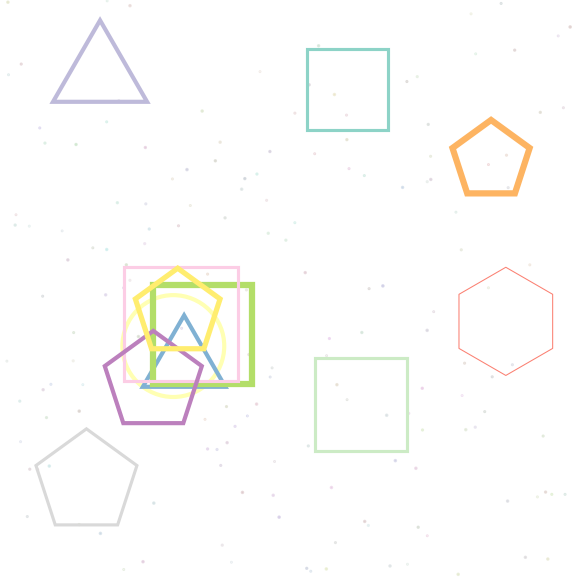[{"shape": "square", "thickness": 1.5, "radius": 0.35, "center": [0.601, 0.844]}, {"shape": "circle", "thickness": 2, "radius": 0.44, "center": [0.3, 0.4]}, {"shape": "triangle", "thickness": 2, "radius": 0.47, "center": [0.173, 0.87]}, {"shape": "hexagon", "thickness": 0.5, "radius": 0.47, "center": [0.876, 0.443]}, {"shape": "triangle", "thickness": 2, "radius": 0.41, "center": [0.319, 0.371]}, {"shape": "pentagon", "thickness": 3, "radius": 0.35, "center": [0.85, 0.721]}, {"shape": "square", "thickness": 3, "radius": 0.43, "center": [0.35, 0.421]}, {"shape": "square", "thickness": 1.5, "radius": 0.49, "center": [0.314, 0.438]}, {"shape": "pentagon", "thickness": 1.5, "radius": 0.46, "center": [0.15, 0.165]}, {"shape": "pentagon", "thickness": 2, "radius": 0.44, "center": [0.265, 0.338]}, {"shape": "square", "thickness": 1.5, "radius": 0.4, "center": [0.626, 0.299]}, {"shape": "pentagon", "thickness": 2.5, "radius": 0.39, "center": [0.308, 0.458]}]